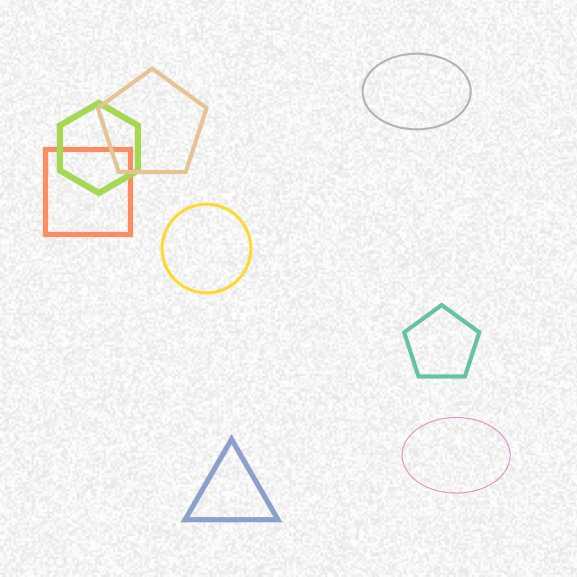[{"shape": "pentagon", "thickness": 2, "radius": 0.34, "center": [0.765, 0.403]}, {"shape": "square", "thickness": 2.5, "radius": 0.37, "center": [0.152, 0.668]}, {"shape": "triangle", "thickness": 2.5, "radius": 0.46, "center": [0.401, 0.146]}, {"shape": "oval", "thickness": 0.5, "radius": 0.47, "center": [0.79, 0.211]}, {"shape": "hexagon", "thickness": 3, "radius": 0.39, "center": [0.171, 0.743]}, {"shape": "circle", "thickness": 1.5, "radius": 0.38, "center": [0.358, 0.569]}, {"shape": "pentagon", "thickness": 2, "radius": 0.49, "center": [0.264, 0.781]}, {"shape": "oval", "thickness": 1, "radius": 0.47, "center": [0.721, 0.841]}]